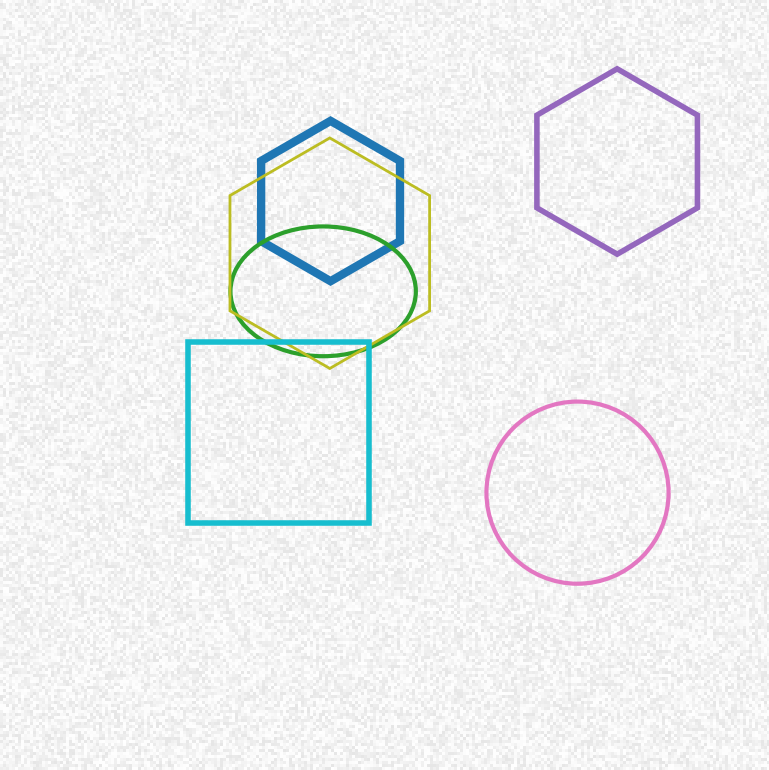[{"shape": "hexagon", "thickness": 3, "radius": 0.52, "center": [0.429, 0.739]}, {"shape": "oval", "thickness": 1.5, "radius": 0.6, "center": [0.42, 0.622]}, {"shape": "hexagon", "thickness": 2, "radius": 0.6, "center": [0.802, 0.79]}, {"shape": "circle", "thickness": 1.5, "radius": 0.59, "center": [0.75, 0.36]}, {"shape": "hexagon", "thickness": 1, "radius": 0.75, "center": [0.428, 0.671]}, {"shape": "square", "thickness": 2, "radius": 0.59, "center": [0.361, 0.439]}]